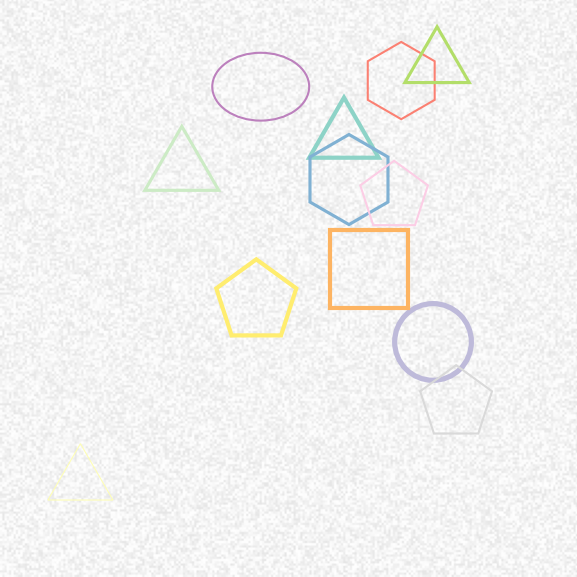[{"shape": "triangle", "thickness": 2, "radius": 0.35, "center": [0.596, 0.761]}, {"shape": "triangle", "thickness": 0.5, "radius": 0.33, "center": [0.139, 0.166]}, {"shape": "circle", "thickness": 2.5, "radius": 0.33, "center": [0.75, 0.407]}, {"shape": "hexagon", "thickness": 1, "radius": 0.33, "center": [0.695, 0.86]}, {"shape": "hexagon", "thickness": 1.5, "radius": 0.39, "center": [0.604, 0.688]}, {"shape": "square", "thickness": 2, "radius": 0.34, "center": [0.638, 0.534]}, {"shape": "triangle", "thickness": 1.5, "radius": 0.32, "center": [0.757, 0.888]}, {"shape": "pentagon", "thickness": 1, "radius": 0.31, "center": [0.682, 0.659]}, {"shape": "pentagon", "thickness": 1, "radius": 0.33, "center": [0.79, 0.301]}, {"shape": "oval", "thickness": 1, "radius": 0.42, "center": [0.451, 0.849]}, {"shape": "triangle", "thickness": 1.5, "radius": 0.37, "center": [0.315, 0.706]}, {"shape": "pentagon", "thickness": 2, "radius": 0.36, "center": [0.444, 0.477]}]